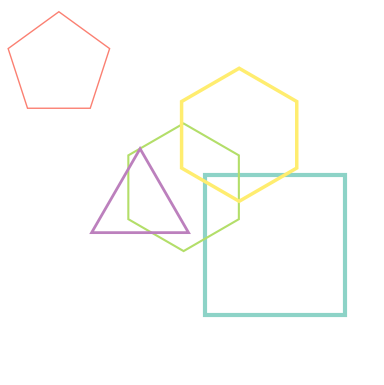[{"shape": "square", "thickness": 3, "radius": 0.91, "center": [0.714, 0.364]}, {"shape": "pentagon", "thickness": 1, "radius": 0.69, "center": [0.153, 0.831]}, {"shape": "hexagon", "thickness": 1.5, "radius": 0.83, "center": [0.477, 0.514]}, {"shape": "triangle", "thickness": 2, "radius": 0.73, "center": [0.364, 0.468]}, {"shape": "hexagon", "thickness": 2.5, "radius": 0.86, "center": [0.621, 0.65]}]